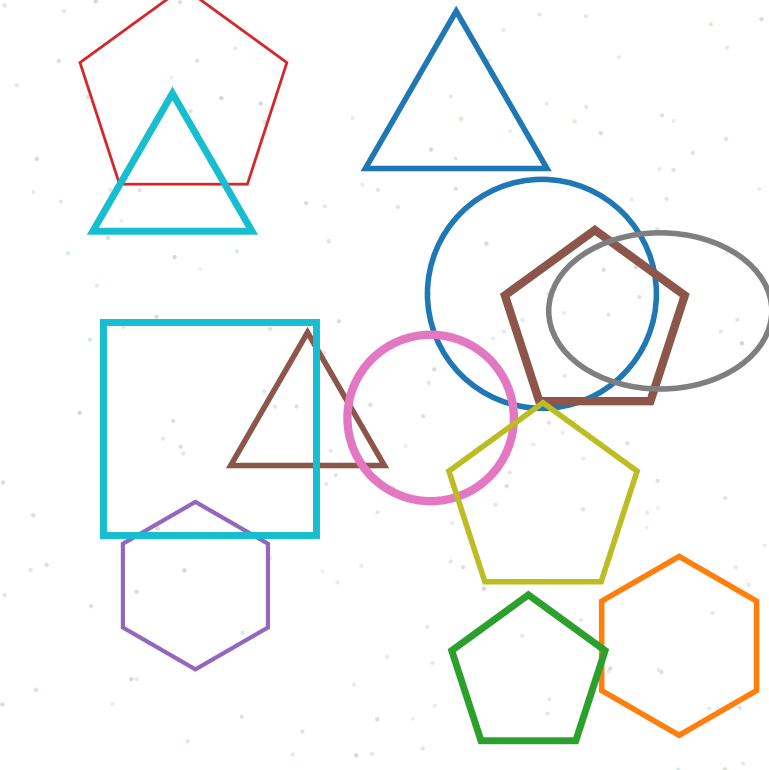[{"shape": "triangle", "thickness": 2, "radius": 0.68, "center": [0.592, 0.849]}, {"shape": "circle", "thickness": 2, "radius": 0.74, "center": [0.704, 0.618]}, {"shape": "hexagon", "thickness": 2, "radius": 0.58, "center": [0.882, 0.161]}, {"shape": "pentagon", "thickness": 2.5, "radius": 0.52, "center": [0.686, 0.123]}, {"shape": "pentagon", "thickness": 1, "radius": 0.71, "center": [0.238, 0.875]}, {"shape": "hexagon", "thickness": 1.5, "radius": 0.54, "center": [0.254, 0.239]}, {"shape": "triangle", "thickness": 2, "radius": 0.58, "center": [0.399, 0.453]}, {"shape": "pentagon", "thickness": 3, "radius": 0.61, "center": [0.773, 0.578]}, {"shape": "circle", "thickness": 3, "radius": 0.54, "center": [0.559, 0.457]}, {"shape": "oval", "thickness": 2, "radius": 0.72, "center": [0.857, 0.596]}, {"shape": "pentagon", "thickness": 2, "radius": 0.64, "center": [0.705, 0.348]}, {"shape": "square", "thickness": 2.5, "radius": 0.69, "center": [0.272, 0.444]}, {"shape": "triangle", "thickness": 2.5, "radius": 0.6, "center": [0.224, 0.759]}]